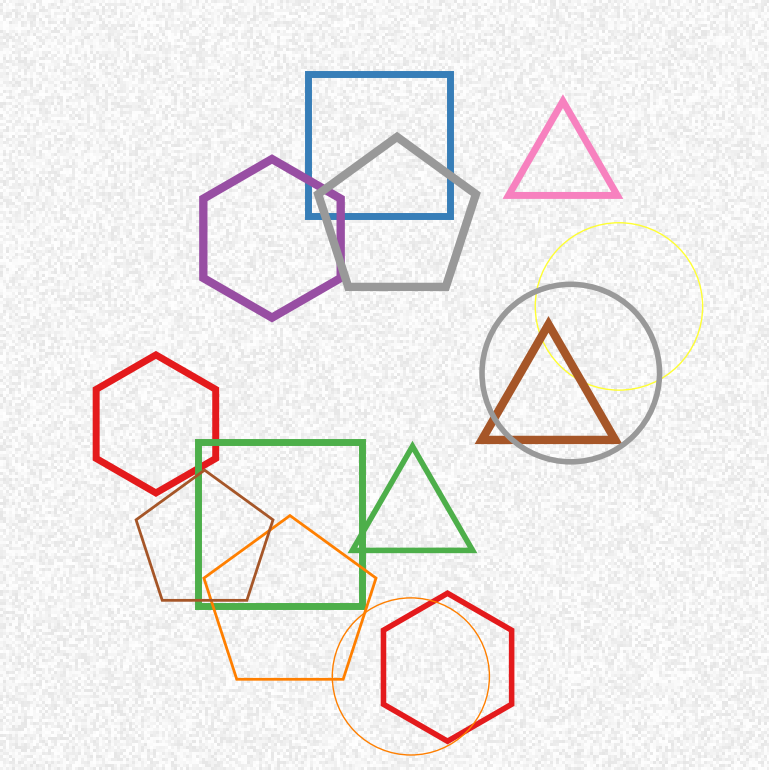[{"shape": "hexagon", "thickness": 2.5, "radius": 0.45, "center": [0.203, 0.449]}, {"shape": "hexagon", "thickness": 2, "radius": 0.48, "center": [0.581, 0.133]}, {"shape": "square", "thickness": 2.5, "radius": 0.46, "center": [0.492, 0.812]}, {"shape": "square", "thickness": 2.5, "radius": 0.53, "center": [0.363, 0.32]}, {"shape": "triangle", "thickness": 2, "radius": 0.45, "center": [0.536, 0.33]}, {"shape": "hexagon", "thickness": 3, "radius": 0.51, "center": [0.353, 0.69]}, {"shape": "pentagon", "thickness": 1, "radius": 0.59, "center": [0.377, 0.213]}, {"shape": "circle", "thickness": 0.5, "radius": 0.51, "center": [0.534, 0.122]}, {"shape": "circle", "thickness": 0.5, "radius": 0.54, "center": [0.804, 0.602]}, {"shape": "pentagon", "thickness": 1, "radius": 0.47, "center": [0.266, 0.296]}, {"shape": "triangle", "thickness": 3, "radius": 0.5, "center": [0.712, 0.479]}, {"shape": "triangle", "thickness": 2.5, "radius": 0.41, "center": [0.731, 0.787]}, {"shape": "circle", "thickness": 2, "radius": 0.58, "center": [0.741, 0.516]}, {"shape": "pentagon", "thickness": 3, "radius": 0.54, "center": [0.516, 0.715]}]